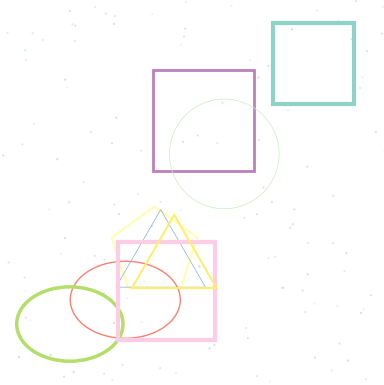[{"shape": "square", "thickness": 3, "radius": 0.53, "center": [0.815, 0.834]}, {"shape": "pentagon", "thickness": 1.5, "radius": 0.58, "center": [0.401, 0.347]}, {"shape": "oval", "thickness": 1, "radius": 0.71, "center": [0.325, 0.221]}, {"shape": "triangle", "thickness": 0.5, "radius": 0.67, "center": [0.417, 0.321]}, {"shape": "oval", "thickness": 2.5, "radius": 0.69, "center": [0.181, 0.158]}, {"shape": "square", "thickness": 3, "radius": 0.63, "center": [0.432, 0.244]}, {"shape": "square", "thickness": 2, "radius": 0.66, "center": [0.529, 0.687]}, {"shape": "circle", "thickness": 0.5, "radius": 0.71, "center": [0.583, 0.6]}, {"shape": "triangle", "thickness": 1.5, "radius": 0.63, "center": [0.453, 0.315]}]